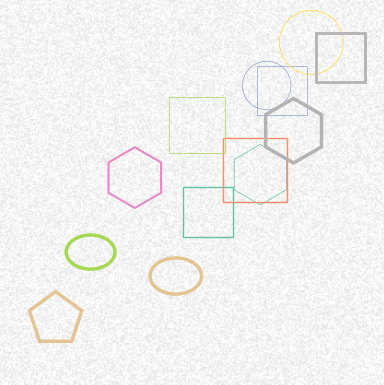[{"shape": "hexagon", "thickness": 0.5, "radius": 0.39, "center": [0.676, 0.546]}, {"shape": "square", "thickness": 1, "radius": 0.33, "center": [0.539, 0.449]}, {"shape": "square", "thickness": 1, "radius": 0.42, "center": [0.661, 0.558]}, {"shape": "circle", "thickness": 0.5, "radius": 0.32, "center": [0.693, 0.778]}, {"shape": "square", "thickness": 0.5, "radius": 0.32, "center": [0.733, 0.766]}, {"shape": "hexagon", "thickness": 1.5, "radius": 0.39, "center": [0.35, 0.539]}, {"shape": "oval", "thickness": 2.5, "radius": 0.32, "center": [0.235, 0.345]}, {"shape": "square", "thickness": 0.5, "radius": 0.36, "center": [0.511, 0.676]}, {"shape": "circle", "thickness": 0.5, "radius": 0.41, "center": [0.808, 0.89]}, {"shape": "oval", "thickness": 2.5, "radius": 0.33, "center": [0.457, 0.283]}, {"shape": "pentagon", "thickness": 2.5, "radius": 0.36, "center": [0.144, 0.171]}, {"shape": "hexagon", "thickness": 2.5, "radius": 0.42, "center": [0.763, 0.66]}, {"shape": "square", "thickness": 2, "radius": 0.32, "center": [0.885, 0.849]}]